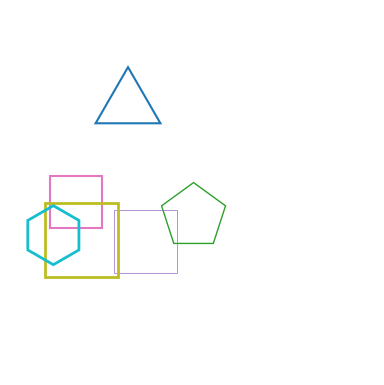[{"shape": "triangle", "thickness": 1.5, "radius": 0.49, "center": [0.332, 0.728]}, {"shape": "pentagon", "thickness": 1, "radius": 0.44, "center": [0.503, 0.438]}, {"shape": "square", "thickness": 0.5, "radius": 0.41, "center": [0.378, 0.372]}, {"shape": "square", "thickness": 1.5, "radius": 0.34, "center": [0.198, 0.475]}, {"shape": "square", "thickness": 2, "radius": 0.48, "center": [0.212, 0.376]}, {"shape": "hexagon", "thickness": 2, "radius": 0.38, "center": [0.139, 0.389]}]